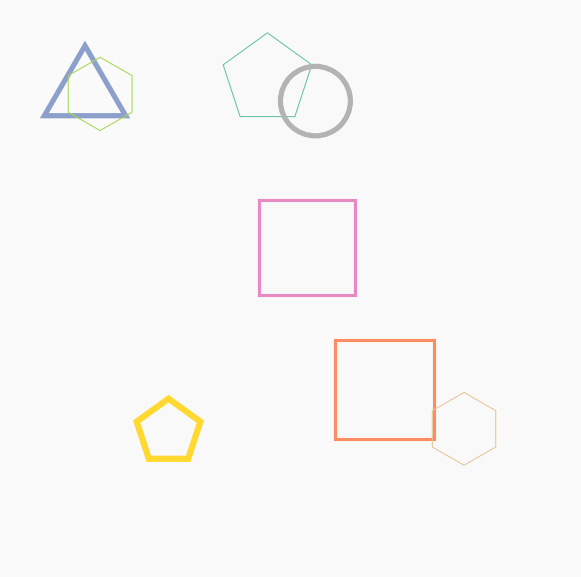[{"shape": "pentagon", "thickness": 0.5, "radius": 0.4, "center": [0.46, 0.862]}, {"shape": "square", "thickness": 1.5, "radius": 0.43, "center": [0.661, 0.324]}, {"shape": "triangle", "thickness": 2.5, "radius": 0.4, "center": [0.146, 0.839]}, {"shape": "square", "thickness": 1.5, "radius": 0.41, "center": [0.528, 0.571]}, {"shape": "hexagon", "thickness": 0.5, "radius": 0.32, "center": [0.172, 0.837]}, {"shape": "pentagon", "thickness": 3, "radius": 0.29, "center": [0.29, 0.251]}, {"shape": "hexagon", "thickness": 0.5, "radius": 0.31, "center": [0.798, 0.257]}, {"shape": "circle", "thickness": 2.5, "radius": 0.3, "center": [0.543, 0.824]}]